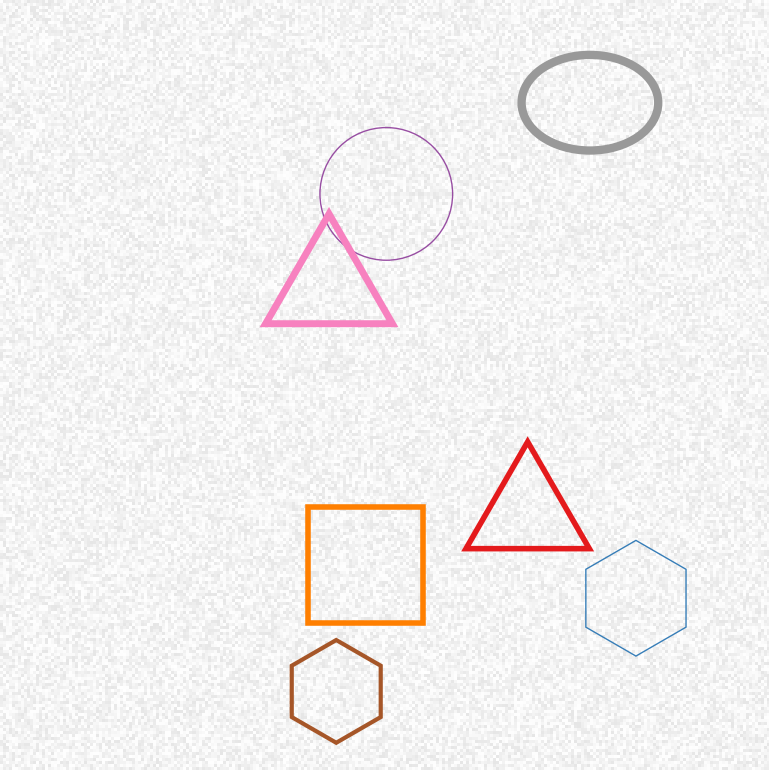[{"shape": "triangle", "thickness": 2, "radius": 0.46, "center": [0.685, 0.334]}, {"shape": "hexagon", "thickness": 0.5, "radius": 0.38, "center": [0.826, 0.223]}, {"shape": "circle", "thickness": 0.5, "radius": 0.43, "center": [0.502, 0.748]}, {"shape": "square", "thickness": 2, "radius": 0.37, "center": [0.475, 0.266]}, {"shape": "hexagon", "thickness": 1.5, "radius": 0.33, "center": [0.437, 0.102]}, {"shape": "triangle", "thickness": 2.5, "radius": 0.48, "center": [0.427, 0.627]}, {"shape": "oval", "thickness": 3, "radius": 0.44, "center": [0.766, 0.867]}]